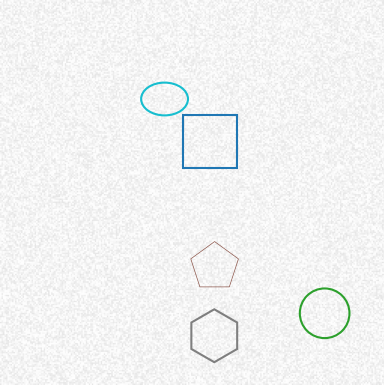[{"shape": "square", "thickness": 1.5, "radius": 0.35, "center": [0.545, 0.632]}, {"shape": "circle", "thickness": 1.5, "radius": 0.32, "center": [0.843, 0.186]}, {"shape": "pentagon", "thickness": 0.5, "radius": 0.33, "center": [0.557, 0.307]}, {"shape": "hexagon", "thickness": 1.5, "radius": 0.34, "center": [0.557, 0.128]}, {"shape": "oval", "thickness": 1.5, "radius": 0.3, "center": [0.427, 0.743]}]